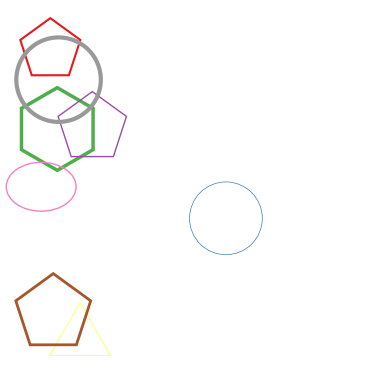[{"shape": "pentagon", "thickness": 1.5, "radius": 0.41, "center": [0.131, 0.871]}, {"shape": "circle", "thickness": 0.5, "radius": 0.47, "center": [0.587, 0.433]}, {"shape": "hexagon", "thickness": 2.5, "radius": 0.54, "center": [0.149, 0.665]}, {"shape": "pentagon", "thickness": 1, "radius": 0.47, "center": [0.24, 0.669]}, {"shape": "triangle", "thickness": 0.5, "radius": 0.45, "center": [0.208, 0.123]}, {"shape": "pentagon", "thickness": 2, "radius": 0.51, "center": [0.138, 0.187]}, {"shape": "oval", "thickness": 1, "radius": 0.45, "center": [0.107, 0.515]}, {"shape": "circle", "thickness": 3, "radius": 0.55, "center": [0.152, 0.793]}]